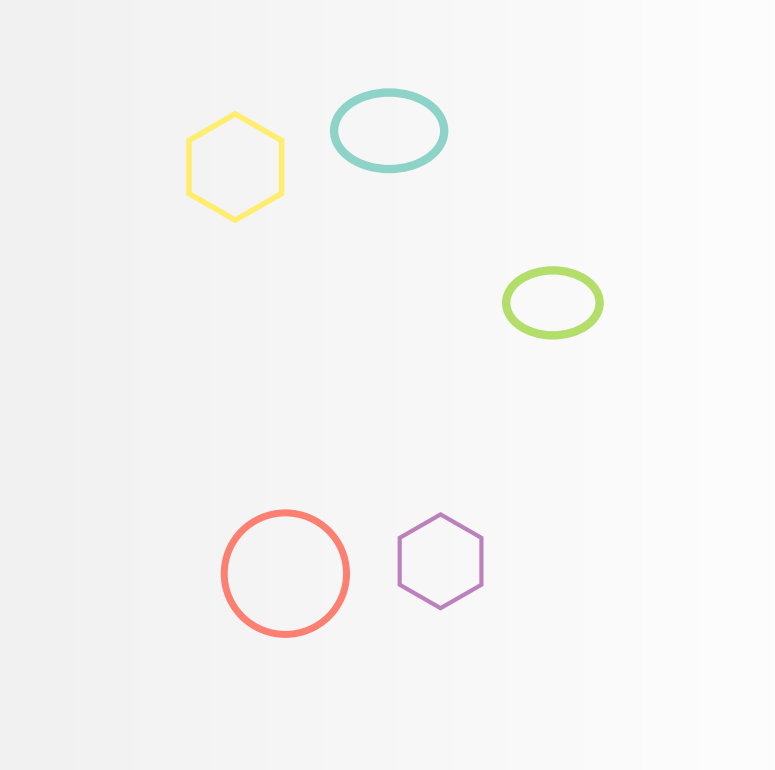[{"shape": "oval", "thickness": 3, "radius": 0.36, "center": [0.502, 0.83]}, {"shape": "circle", "thickness": 2.5, "radius": 0.39, "center": [0.368, 0.255]}, {"shape": "oval", "thickness": 3, "radius": 0.3, "center": [0.713, 0.607]}, {"shape": "hexagon", "thickness": 1.5, "radius": 0.3, "center": [0.568, 0.271]}, {"shape": "hexagon", "thickness": 2, "radius": 0.34, "center": [0.304, 0.783]}]